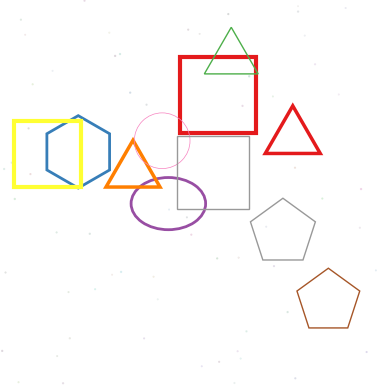[{"shape": "square", "thickness": 3, "radius": 0.49, "center": [0.566, 0.753]}, {"shape": "triangle", "thickness": 2.5, "radius": 0.41, "center": [0.76, 0.643]}, {"shape": "hexagon", "thickness": 2, "radius": 0.47, "center": [0.203, 0.606]}, {"shape": "triangle", "thickness": 1, "radius": 0.4, "center": [0.601, 0.848]}, {"shape": "oval", "thickness": 2, "radius": 0.48, "center": [0.437, 0.471]}, {"shape": "triangle", "thickness": 2.5, "radius": 0.41, "center": [0.345, 0.555]}, {"shape": "square", "thickness": 3, "radius": 0.43, "center": [0.123, 0.6]}, {"shape": "pentagon", "thickness": 1, "radius": 0.43, "center": [0.853, 0.218]}, {"shape": "circle", "thickness": 0.5, "radius": 0.36, "center": [0.421, 0.634]}, {"shape": "square", "thickness": 1, "radius": 0.47, "center": [0.552, 0.552]}, {"shape": "pentagon", "thickness": 1, "radius": 0.44, "center": [0.735, 0.396]}]